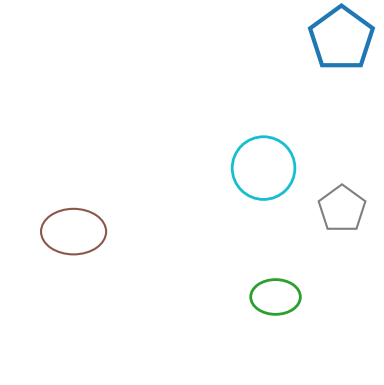[{"shape": "pentagon", "thickness": 3, "radius": 0.43, "center": [0.887, 0.9]}, {"shape": "oval", "thickness": 2, "radius": 0.32, "center": [0.716, 0.229]}, {"shape": "oval", "thickness": 1.5, "radius": 0.42, "center": [0.191, 0.398]}, {"shape": "pentagon", "thickness": 1.5, "radius": 0.32, "center": [0.888, 0.457]}, {"shape": "circle", "thickness": 2, "radius": 0.41, "center": [0.685, 0.563]}]